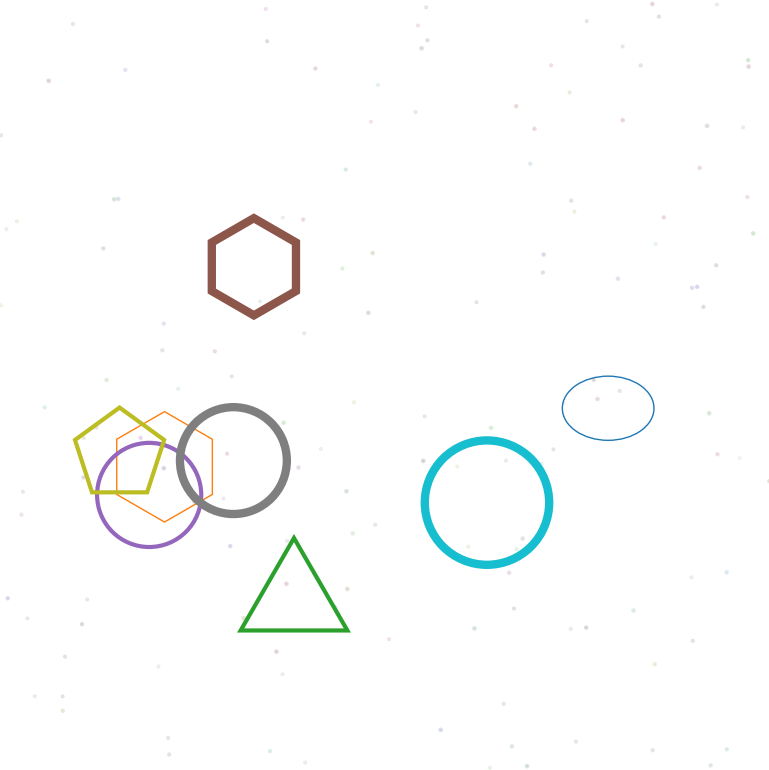[{"shape": "oval", "thickness": 0.5, "radius": 0.3, "center": [0.79, 0.47]}, {"shape": "hexagon", "thickness": 0.5, "radius": 0.36, "center": [0.214, 0.394]}, {"shape": "triangle", "thickness": 1.5, "radius": 0.4, "center": [0.382, 0.221]}, {"shape": "circle", "thickness": 1.5, "radius": 0.34, "center": [0.194, 0.357]}, {"shape": "hexagon", "thickness": 3, "radius": 0.32, "center": [0.33, 0.654]}, {"shape": "circle", "thickness": 3, "radius": 0.35, "center": [0.303, 0.402]}, {"shape": "pentagon", "thickness": 1.5, "radius": 0.3, "center": [0.155, 0.41]}, {"shape": "circle", "thickness": 3, "radius": 0.4, "center": [0.632, 0.347]}]